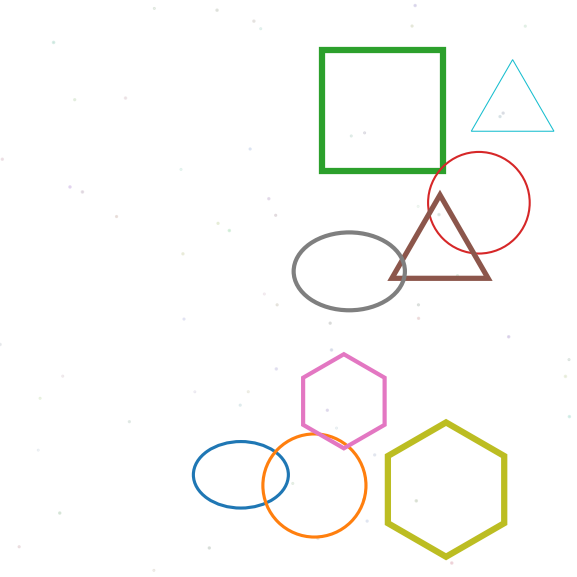[{"shape": "oval", "thickness": 1.5, "radius": 0.41, "center": [0.417, 0.177]}, {"shape": "circle", "thickness": 1.5, "radius": 0.45, "center": [0.544, 0.158]}, {"shape": "square", "thickness": 3, "radius": 0.53, "center": [0.663, 0.808]}, {"shape": "circle", "thickness": 1, "radius": 0.44, "center": [0.829, 0.648]}, {"shape": "triangle", "thickness": 2.5, "radius": 0.48, "center": [0.762, 0.565]}, {"shape": "hexagon", "thickness": 2, "radius": 0.41, "center": [0.595, 0.304]}, {"shape": "oval", "thickness": 2, "radius": 0.48, "center": [0.605, 0.529]}, {"shape": "hexagon", "thickness": 3, "radius": 0.58, "center": [0.772, 0.151]}, {"shape": "triangle", "thickness": 0.5, "radius": 0.41, "center": [0.888, 0.813]}]